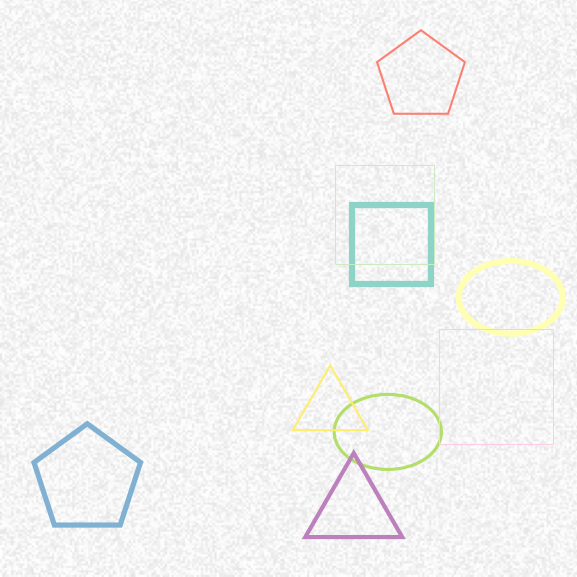[{"shape": "square", "thickness": 3, "radius": 0.34, "center": [0.678, 0.576]}, {"shape": "oval", "thickness": 3, "radius": 0.45, "center": [0.884, 0.484]}, {"shape": "pentagon", "thickness": 1, "radius": 0.4, "center": [0.729, 0.867]}, {"shape": "pentagon", "thickness": 2.5, "radius": 0.48, "center": [0.151, 0.168]}, {"shape": "oval", "thickness": 1.5, "radius": 0.46, "center": [0.671, 0.251]}, {"shape": "square", "thickness": 0.5, "radius": 0.5, "center": [0.859, 0.329]}, {"shape": "triangle", "thickness": 2, "radius": 0.48, "center": [0.613, 0.118]}, {"shape": "square", "thickness": 0.5, "radius": 0.43, "center": [0.666, 0.628]}, {"shape": "triangle", "thickness": 1, "radius": 0.37, "center": [0.572, 0.292]}]